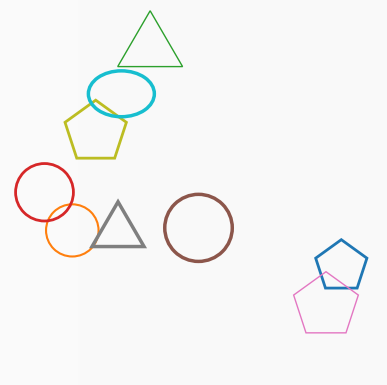[{"shape": "pentagon", "thickness": 2, "radius": 0.35, "center": [0.881, 0.308]}, {"shape": "circle", "thickness": 1.5, "radius": 0.34, "center": [0.187, 0.402]}, {"shape": "triangle", "thickness": 1, "radius": 0.48, "center": [0.387, 0.875]}, {"shape": "circle", "thickness": 2, "radius": 0.37, "center": [0.115, 0.501]}, {"shape": "circle", "thickness": 2.5, "radius": 0.44, "center": [0.512, 0.408]}, {"shape": "pentagon", "thickness": 1, "radius": 0.44, "center": [0.841, 0.206]}, {"shape": "triangle", "thickness": 2.5, "radius": 0.39, "center": [0.305, 0.398]}, {"shape": "pentagon", "thickness": 2, "radius": 0.42, "center": [0.247, 0.657]}, {"shape": "oval", "thickness": 2.5, "radius": 0.43, "center": [0.313, 0.756]}]